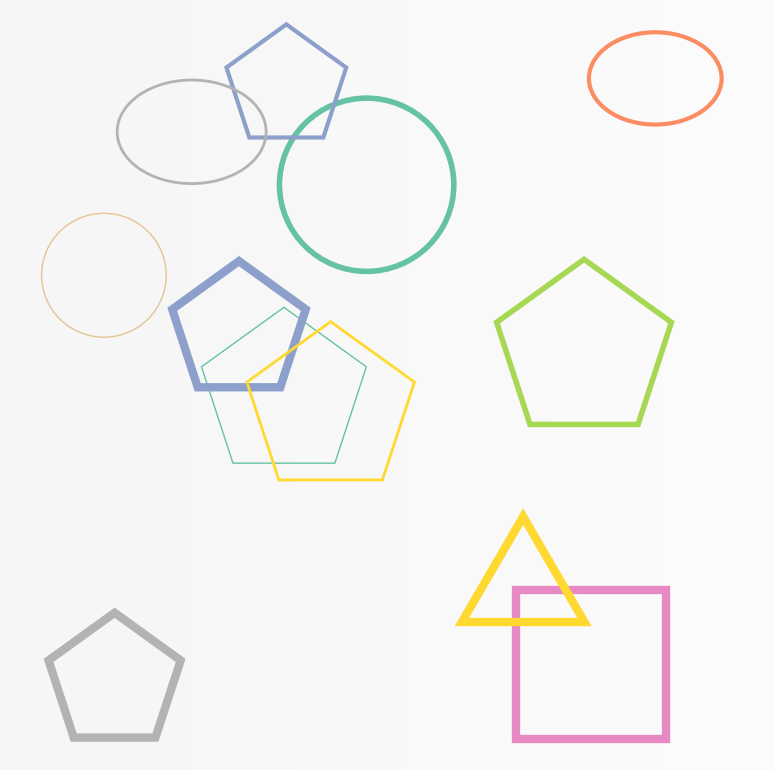[{"shape": "circle", "thickness": 2, "radius": 0.56, "center": [0.473, 0.76]}, {"shape": "pentagon", "thickness": 0.5, "radius": 0.56, "center": [0.366, 0.489]}, {"shape": "oval", "thickness": 1.5, "radius": 0.43, "center": [0.846, 0.898]}, {"shape": "pentagon", "thickness": 1.5, "radius": 0.41, "center": [0.369, 0.887]}, {"shape": "pentagon", "thickness": 3, "radius": 0.45, "center": [0.308, 0.57]}, {"shape": "square", "thickness": 3, "radius": 0.48, "center": [0.762, 0.137]}, {"shape": "pentagon", "thickness": 2, "radius": 0.59, "center": [0.754, 0.545]}, {"shape": "triangle", "thickness": 3, "radius": 0.46, "center": [0.675, 0.238]}, {"shape": "pentagon", "thickness": 1, "radius": 0.57, "center": [0.427, 0.469]}, {"shape": "circle", "thickness": 0.5, "radius": 0.4, "center": [0.134, 0.643]}, {"shape": "pentagon", "thickness": 3, "radius": 0.45, "center": [0.148, 0.115]}, {"shape": "oval", "thickness": 1, "radius": 0.48, "center": [0.247, 0.829]}]